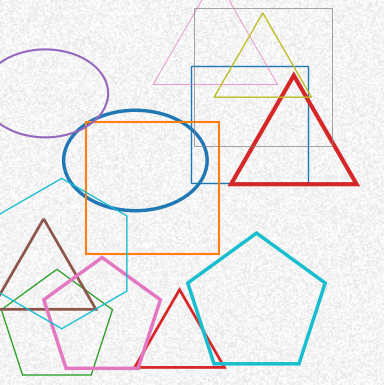[{"shape": "oval", "thickness": 2.5, "radius": 0.93, "center": [0.352, 0.583]}, {"shape": "square", "thickness": 1, "radius": 0.76, "center": [0.648, 0.677]}, {"shape": "square", "thickness": 1.5, "radius": 0.86, "center": [0.396, 0.512]}, {"shape": "pentagon", "thickness": 1, "radius": 0.76, "center": [0.148, 0.149]}, {"shape": "triangle", "thickness": 3, "radius": 0.94, "center": [0.763, 0.616]}, {"shape": "triangle", "thickness": 2, "radius": 0.67, "center": [0.466, 0.113]}, {"shape": "oval", "thickness": 1.5, "radius": 0.82, "center": [0.118, 0.757]}, {"shape": "triangle", "thickness": 2, "radius": 0.78, "center": [0.113, 0.275]}, {"shape": "triangle", "thickness": 0.5, "radius": 0.93, "center": [0.56, 0.874]}, {"shape": "pentagon", "thickness": 2.5, "radius": 0.8, "center": [0.265, 0.172]}, {"shape": "square", "thickness": 0.5, "radius": 0.9, "center": [0.682, 0.8]}, {"shape": "triangle", "thickness": 1, "radius": 0.73, "center": [0.683, 0.82]}, {"shape": "hexagon", "thickness": 1, "radius": 0.98, "center": [0.16, 0.341]}, {"shape": "pentagon", "thickness": 2.5, "radius": 0.94, "center": [0.666, 0.207]}]